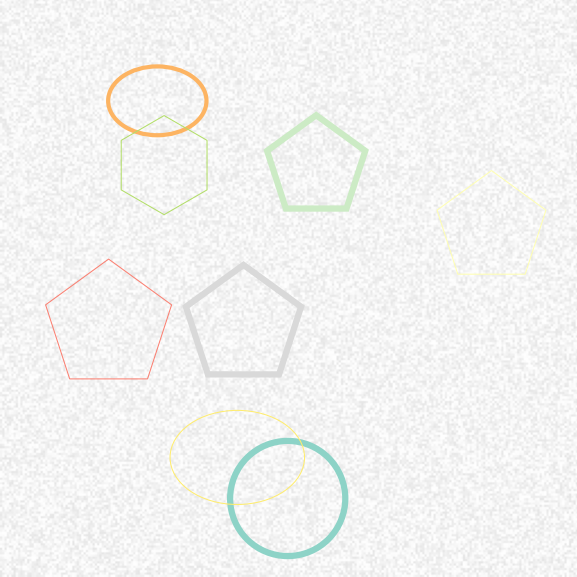[{"shape": "circle", "thickness": 3, "radius": 0.5, "center": [0.498, 0.136]}, {"shape": "pentagon", "thickness": 0.5, "radius": 0.5, "center": [0.851, 0.605]}, {"shape": "pentagon", "thickness": 0.5, "radius": 0.57, "center": [0.188, 0.436]}, {"shape": "oval", "thickness": 2, "radius": 0.43, "center": [0.272, 0.825]}, {"shape": "hexagon", "thickness": 0.5, "radius": 0.43, "center": [0.284, 0.713]}, {"shape": "pentagon", "thickness": 3, "radius": 0.52, "center": [0.422, 0.436]}, {"shape": "pentagon", "thickness": 3, "radius": 0.45, "center": [0.548, 0.71]}, {"shape": "oval", "thickness": 0.5, "radius": 0.58, "center": [0.411, 0.207]}]